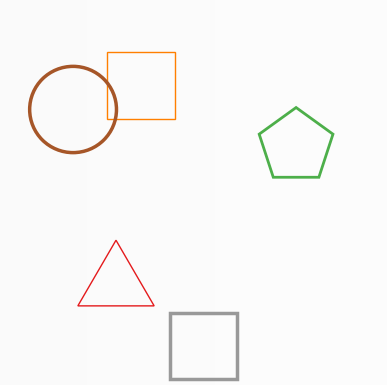[{"shape": "triangle", "thickness": 1, "radius": 0.57, "center": [0.299, 0.262]}, {"shape": "pentagon", "thickness": 2, "radius": 0.5, "center": [0.764, 0.621]}, {"shape": "square", "thickness": 1, "radius": 0.44, "center": [0.363, 0.777]}, {"shape": "circle", "thickness": 2.5, "radius": 0.56, "center": [0.189, 0.716]}, {"shape": "square", "thickness": 2.5, "radius": 0.43, "center": [0.526, 0.101]}]